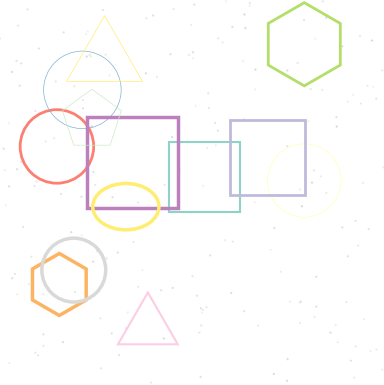[{"shape": "square", "thickness": 1.5, "radius": 0.46, "center": [0.531, 0.54]}, {"shape": "circle", "thickness": 0.5, "radius": 0.48, "center": [0.79, 0.531]}, {"shape": "square", "thickness": 2, "radius": 0.49, "center": [0.695, 0.59]}, {"shape": "circle", "thickness": 2, "radius": 0.48, "center": [0.148, 0.62]}, {"shape": "circle", "thickness": 0.5, "radius": 0.5, "center": [0.214, 0.767]}, {"shape": "hexagon", "thickness": 2.5, "radius": 0.4, "center": [0.154, 0.261]}, {"shape": "hexagon", "thickness": 2, "radius": 0.54, "center": [0.79, 0.885]}, {"shape": "triangle", "thickness": 1.5, "radius": 0.45, "center": [0.384, 0.151]}, {"shape": "circle", "thickness": 2.5, "radius": 0.41, "center": [0.192, 0.298]}, {"shape": "square", "thickness": 2.5, "radius": 0.59, "center": [0.344, 0.577]}, {"shape": "pentagon", "thickness": 0.5, "radius": 0.4, "center": [0.239, 0.688]}, {"shape": "triangle", "thickness": 0.5, "radius": 0.57, "center": [0.272, 0.845]}, {"shape": "oval", "thickness": 2.5, "radius": 0.43, "center": [0.327, 0.463]}]